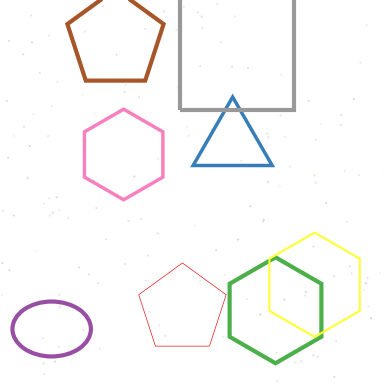[{"shape": "pentagon", "thickness": 0.5, "radius": 0.6, "center": [0.474, 0.198]}, {"shape": "triangle", "thickness": 2.5, "radius": 0.59, "center": [0.604, 0.629]}, {"shape": "hexagon", "thickness": 3, "radius": 0.69, "center": [0.716, 0.194]}, {"shape": "oval", "thickness": 3, "radius": 0.51, "center": [0.134, 0.145]}, {"shape": "hexagon", "thickness": 1.5, "radius": 0.68, "center": [0.817, 0.26]}, {"shape": "pentagon", "thickness": 3, "radius": 0.66, "center": [0.3, 0.897]}, {"shape": "hexagon", "thickness": 2.5, "radius": 0.59, "center": [0.321, 0.599]}, {"shape": "square", "thickness": 3, "radius": 0.74, "center": [0.615, 0.862]}]